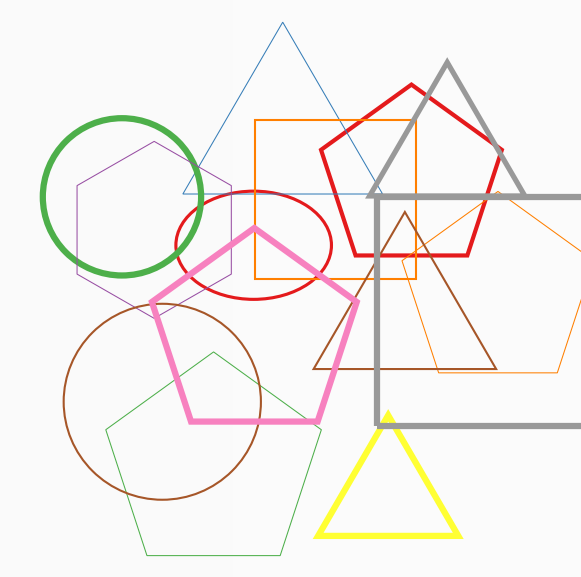[{"shape": "oval", "thickness": 1.5, "radius": 0.67, "center": [0.436, 0.574]}, {"shape": "pentagon", "thickness": 2, "radius": 0.82, "center": [0.708, 0.689]}, {"shape": "triangle", "thickness": 0.5, "radius": 0.99, "center": [0.486, 0.762]}, {"shape": "circle", "thickness": 3, "radius": 0.68, "center": [0.21, 0.658]}, {"shape": "pentagon", "thickness": 0.5, "radius": 0.97, "center": [0.367, 0.195]}, {"shape": "hexagon", "thickness": 0.5, "radius": 0.77, "center": [0.265, 0.601]}, {"shape": "square", "thickness": 1, "radius": 0.69, "center": [0.577, 0.654]}, {"shape": "pentagon", "thickness": 0.5, "radius": 0.87, "center": [0.857, 0.494]}, {"shape": "triangle", "thickness": 3, "radius": 0.7, "center": [0.668, 0.141]}, {"shape": "circle", "thickness": 1, "radius": 0.85, "center": [0.279, 0.303]}, {"shape": "triangle", "thickness": 1, "radius": 0.91, "center": [0.697, 0.451]}, {"shape": "pentagon", "thickness": 3, "radius": 0.93, "center": [0.438, 0.419]}, {"shape": "triangle", "thickness": 2.5, "radius": 0.77, "center": [0.769, 0.737]}, {"shape": "square", "thickness": 3, "radius": 0.99, "center": [0.847, 0.46]}]